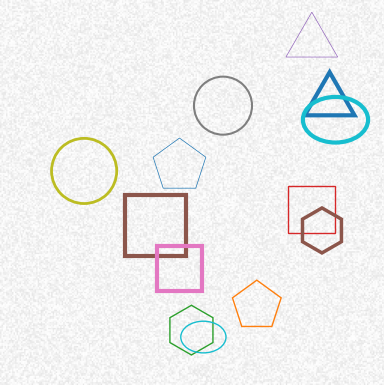[{"shape": "triangle", "thickness": 3, "radius": 0.37, "center": [0.856, 0.738]}, {"shape": "pentagon", "thickness": 0.5, "radius": 0.36, "center": [0.466, 0.569]}, {"shape": "pentagon", "thickness": 1, "radius": 0.33, "center": [0.667, 0.206]}, {"shape": "hexagon", "thickness": 1, "radius": 0.32, "center": [0.497, 0.143]}, {"shape": "square", "thickness": 1, "radius": 0.3, "center": [0.809, 0.456]}, {"shape": "triangle", "thickness": 0.5, "radius": 0.39, "center": [0.81, 0.891]}, {"shape": "square", "thickness": 3, "radius": 0.4, "center": [0.403, 0.415]}, {"shape": "hexagon", "thickness": 2.5, "radius": 0.29, "center": [0.836, 0.401]}, {"shape": "square", "thickness": 3, "radius": 0.29, "center": [0.466, 0.302]}, {"shape": "circle", "thickness": 1.5, "radius": 0.38, "center": [0.579, 0.726]}, {"shape": "circle", "thickness": 2, "radius": 0.42, "center": [0.219, 0.556]}, {"shape": "oval", "thickness": 1, "radius": 0.29, "center": [0.528, 0.125]}, {"shape": "oval", "thickness": 3, "radius": 0.42, "center": [0.871, 0.689]}]